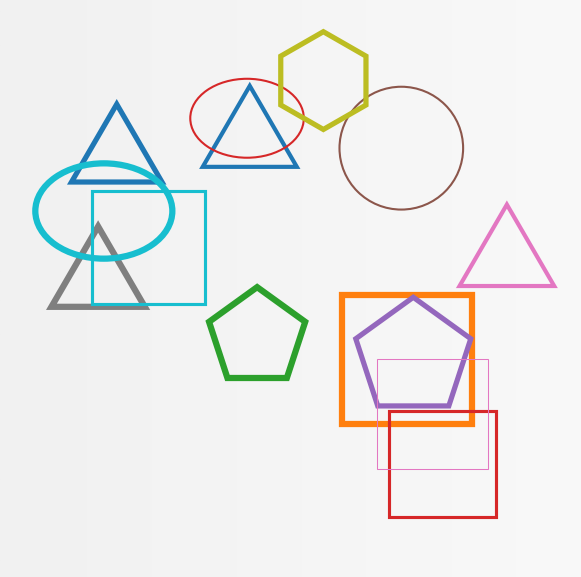[{"shape": "triangle", "thickness": 2, "radius": 0.47, "center": [0.43, 0.757]}, {"shape": "triangle", "thickness": 2.5, "radius": 0.45, "center": [0.201, 0.729]}, {"shape": "square", "thickness": 3, "radius": 0.56, "center": [0.701, 0.377]}, {"shape": "pentagon", "thickness": 3, "radius": 0.43, "center": [0.442, 0.415]}, {"shape": "square", "thickness": 1.5, "radius": 0.46, "center": [0.761, 0.195]}, {"shape": "oval", "thickness": 1, "radius": 0.49, "center": [0.425, 0.794]}, {"shape": "pentagon", "thickness": 2.5, "radius": 0.52, "center": [0.711, 0.38]}, {"shape": "circle", "thickness": 1, "radius": 0.53, "center": [0.69, 0.743]}, {"shape": "square", "thickness": 0.5, "radius": 0.48, "center": [0.745, 0.282]}, {"shape": "triangle", "thickness": 2, "radius": 0.47, "center": [0.872, 0.551]}, {"shape": "triangle", "thickness": 3, "radius": 0.46, "center": [0.169, 0.514]}, {"shape": "hexagon", "thickness": 2.5, "radius": 0.42, "center": [0.556, 0.86]}, {"shape": "square", "thickness": 1.5, "radius": 0.49, "center": [0.255, 0.571]}, {"shape": "oval", "thickness": 3, "radius": 0.59, "center": [0.179, 0.634]}]